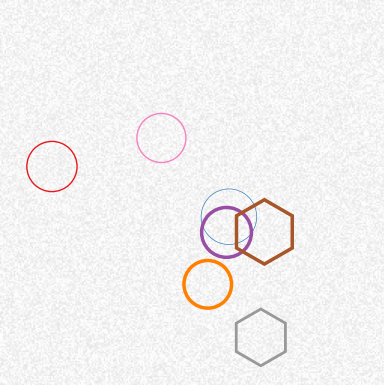[{"shape": "circle", "thickness": 1, "radius": 0.33, "center": [0.135, 0.568]}, {"shape": "circle", "thickness": 0.5, "radius": 0.36, "center": [0.595, 0.437]}, {"shape": "circle", "thickness": 2.5, "radius": 0.32, "center": [0.588, 0.396]}, {"shape": "circle", "thickness": 2.5, "radius": 0.31, "center": [0.54, 0.262]}, {"shape": "hexagon", "thickness": 2.5, "radius": 0.42, "center": [0.687, 0.398]}, {"shape": "circle", "thickness": 1, "radius": 0.32, "center": [0.419, 0.642]}, {"shape": "hexagon", "thickness": 2, "radius": 0.37, "center": [0.677, 0.124]}]